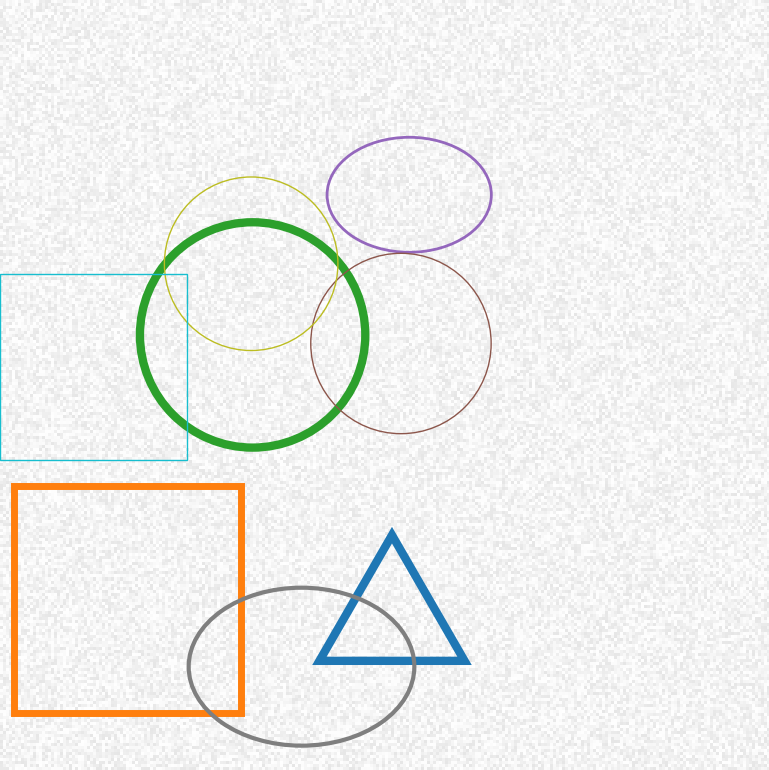[{"shape": "triangle", "thickness": 3, "radius": 0.54, "center": [0.509, 0.196]}, {"shape": "square", "thickness": 2.5, "radius": 0.74, "center": [0.166, 0.222]}, {"shape": "circle", "thickness": 3, "radius": 0.73, "center": [0.328, 0.565]}, {"shape": "oval", "thickness": 1, "radius": 0.53, "center": [0.531, 0.747]}, {"shape": "circle", "thickness": 0.5, "radius": 0.59, "center": [0.521, 0.554]}, {"shape": "oval", "thickness": 1.5, "radius": 0.73, "center": [0.392, 0.134]}, {"shape": "circle", "thickness": 0.5, "radius": 0.56, "center": [0.326, 0.657]}, {"shape": "square", "thickness": 0.5, "radius": 0.61, "center": [0.121, 0.523]}]